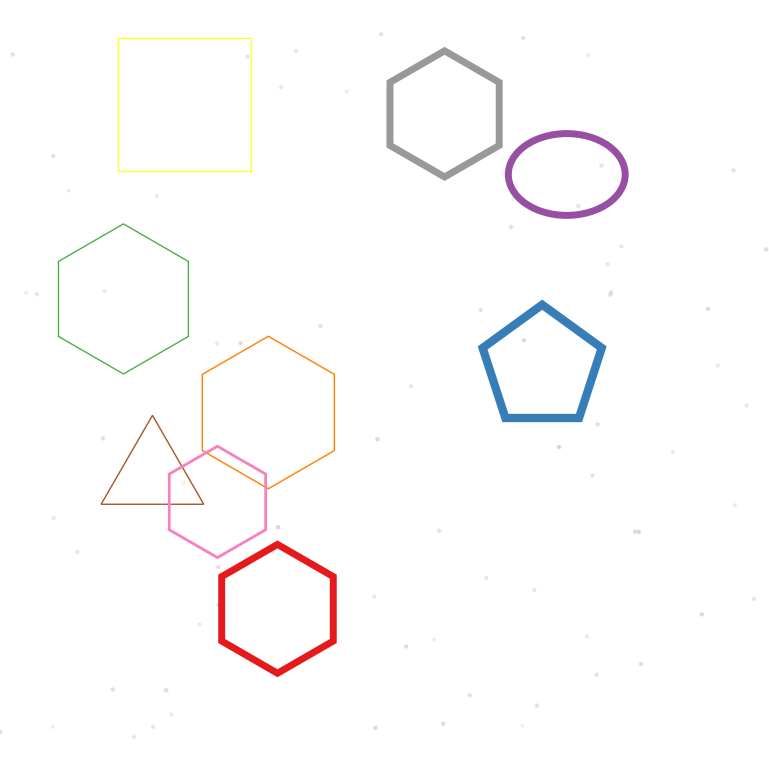[{"shape": "hexagon", "thickness": 2.5, "radius": 0.42, "center": [0.36, 0.209]}, {"shape": "pentagon", "thickness": 3, "radius": 0.41, "center": [0.704, 0.523]}, {"shape": "hexagon", "thickness": 0.5, "radius": 0.49, "center": [0.16, 0.612]}, {"shape": "oval", "thickness": 2.5, "radius": 0.38, "center": [0.736, 0.773]}, {"shape": "hexagon", "thickness": 0.5, "radius": 0.5, "center": [0.348, 0.464]}, {"shape": "square", "thickness": 0.5, "radius": 0.43, "center": [0.24, 0.864]}, {"shape": "triangle", "thickness": 0.5, "radius": 0.38, "center": [0.198, 0.384]}, {"shape": "hexagon", "thickness": 1, "radius": 0.36, "center": [0.282, 0.348]}, {"shape": "hexagon", "thickness": 2.5, "radius": 0.41, "center": [0.577, 0.852]}]